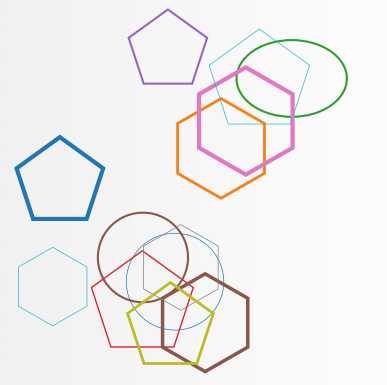[{"shape": "circle", "thickness": 0.5, "radius": 0.63, "center": [0.452, 0.268]}, {"shape": "pentagon", "thickness": 3, "radius": 0.59, "center": [0.154, 0.526]}, {"shape": "hexagon", "thickness": 2, "radius": 0.65, "center": [0.57, 0.615]}, {"shape": "oval", "thickness": 1.5, "radius": 0.71, "center": [0.753, 0.796]}, {"shape": "pentagon", "thickness": 1, "radius": 0.69, "center": [0.367, 0.21]}, {"shape": "pentagon", "thickness": 1.5, "radius": 0.53, "center": [0.433, 0.869]}, {"shape": "hexagon", "thickness": 2.5, "radius": 0.63, "center": [0.529, 0.162]}, {"shape": "circle", "thickness": 1.5, "radius": 0.58, "center": [0.369, 0.331]}, {"shape": "hexagon", "thickness": 3, "radius": 0.7, "center": [0.634, 0.686]}, {"shape": "hexagon", "thickness": 0.5, "radius": 0.56, "center": [0.467, 0.305]}, {"shape": "pentagon", "thickness": 2, "radius": 0.58, "center": [0.44, 0.15]}, {"shape": "hexagon", "thickness": 0.5, "radius": 0.51, "center": [0.136, 0.256]}, {"shape": "pentagon", "thickness": 0.5, "radius": 0.68, "center": [0.669, 0.788]}]